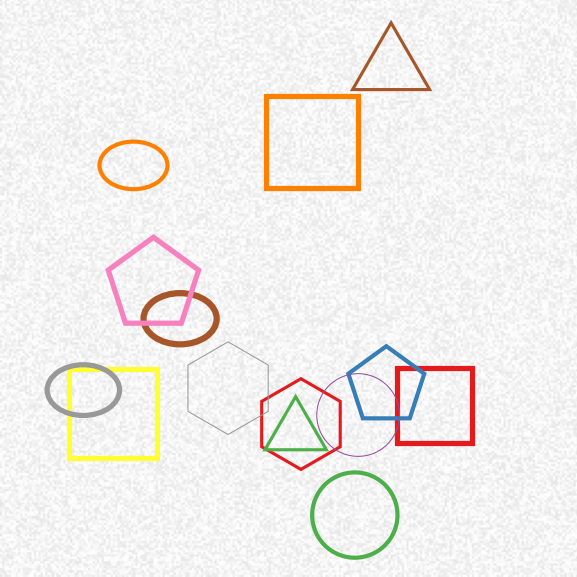[{"shape": "square", "thickness": 2.5, "radius": 0.32, "center": [0.752, 0.297]}, {"shape": "hexagon", "thickness": 1.5, "radius": 0.39, "center": [0.521, 0.265]}, {"shape": "pentagon", "thickness": 2, "radius": 0.35, "center": [0.669, 0.331]}, {"shape": "circle", "thickness": 2, "radius": 0.37, "center": [0.614, 0.107]}, {"shape": "triangle", "thickness": 1.5, "radius": 0.31, "center": [0.512, 0.251]}, {"shape": "circle", "thickness": 0.5, "radius": 0.36, "center": [0.62, 0.28]}, {"shape": "oval", "thickness": 2, "radius": 0.29, "center": [0.231, 0.713]}, {"shape": "square", "thickness": 2.5, "radius": 0.4, "center": [0.541, 0.753]}, {"shape": "square", "thickness": 2.5, "radius": 0.38, "center": [0.195, 0.283]}, {"shape": "oval", "thickness": 3, "radius": 0.32, "center": [0.312, 0.447]}, {"shape": "triangle", "thickness": 1.5, "radius": 0.39, "center": [0.677, 0.883]}, {"shape": "pentagon", "thickness": 2.5, "radius": 0.41, "center": [0.266, 0.506]}, {"shape": "hexagon", "thickness": 0.5, "radius": 0.4, "center": [0.395, 0.327]}, {"shape": "oval", "thickness": 2.5, "radius": 0.31, "center": [0.144, 0.324]}]